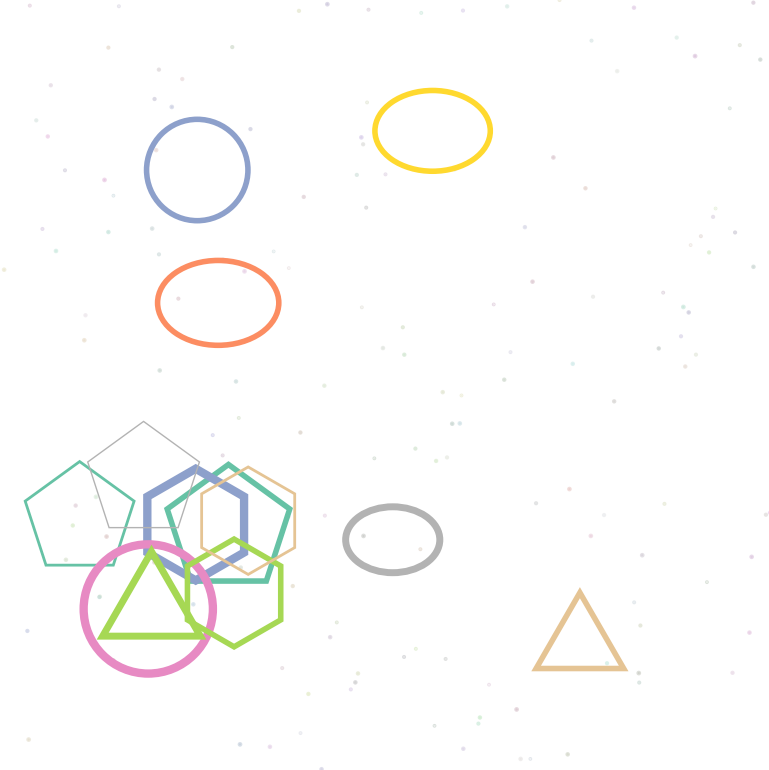[{"shape": "pentagon", "thickness": 2, "radius": 0.42, "center": [0.297, 0.313]}, {"shape": "pentagon", "thickness": 1, "radius": 0.37, "center": [0.103, 0.326]}, {"shape": "oval", "thickness": 2, "radius": 0.39, "center": [0.283, 0.607]}, {"shape": "circle", "thickness": 2, "radius": 0.33, "center": [0.256, 0.779]}, {"shape": "hexagon", "thickness": 3, "radius": 0.36, "center": [0.254, 0.319]}, {"shape": "circle", "thickness": 3, "radius": 0.42, "center": [0.193, 0.209]}, {"shape": "hexagon", "thickness": 2, "radius": 0.35, "center": [0.304, 0.23]}, {"shape": "triangle", "thickness": 2.5, "radius": 0.37, "center": [0.197, 0.21]}, {"shape": "oval", "thickness": 2, "radius": 0.37, "center": [0.562, 0.83]}, {"shape": "hexagon", "thickness": 1, "radius": 0.35, "center": [0.322, 0.324]}, {"shape": "triangle", "thickness": 2, "radius": 0.33, "center": [0.753, 0.165]}, {"shape": "pentagon", "thickness": 0.5, "radius": 0.38, "center": [0.186, 0.376]}, {"shape": "oval", "thickness": 2.5, "radius": 0.31, "center": [0.51, 0.299]}]